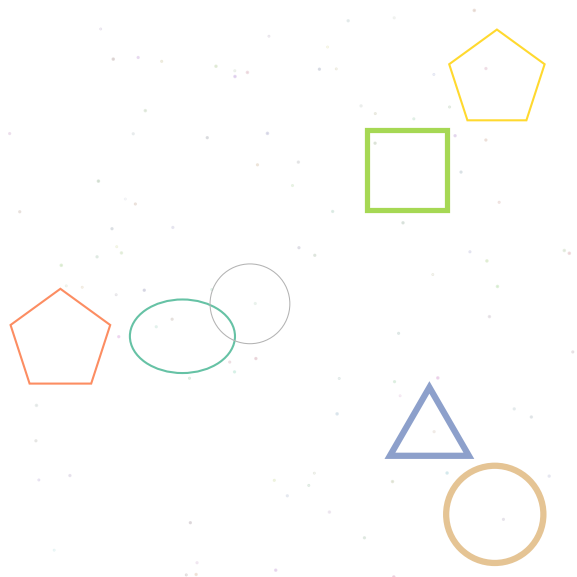[{"shape": "oval", "thickness": 1, "radius": 0.45, "center": [0.316, 0.417]}, {"shape": "pentagon", "thickness": 1, "radius": 0.45, "center": [0.105, 0.408]}, {"shape": "triangle", "thickness": 3, "radius": 0.39, "center": [0.744, 0.249]}, {"shape": "square", "thickness": 2.5, "radius": 0.35, "center": [0.705, 0.704]}, {"shape": "pentagon", "thickness": 1, "radius": 0.43, "center": [0.86, 0.861]}, {"shape": "circle", "thickness": 3, "radius": 0.42, "center": [0.857, 0.108]}, {"shape": "circle", "thickness": 0.5, "radius": 0.35, "center": [0.433, 0.473]}]